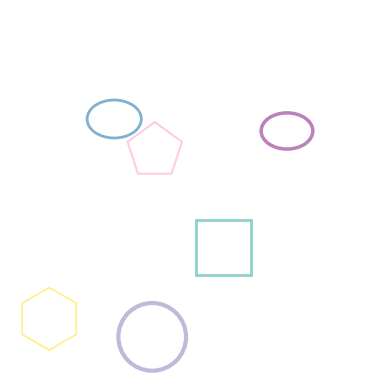[{"shape": "square", "thickness": 2, "radius": 0.36, "center": [0.581, 0.357]}, {"shape": "circle", "thickness": 3, "radius": 0.44, "center": [0.395, 0.125]}, {"shape": "oval", "thickness": 2, "radius": 0.35, "center": [0.297, 0.691]}, {"shape": "pentagon", "thickness": 1.5, "radius": 0.37, "center": [0.402, 0.609]}, {"shape": "oval", "thickness": 2.5, "radius": 0.34, "center": [0.745, 0.66]}, {"shape": "hexagon", "thickness": 1, "radius": 0.41, "center": [0.128, 0.172]}]